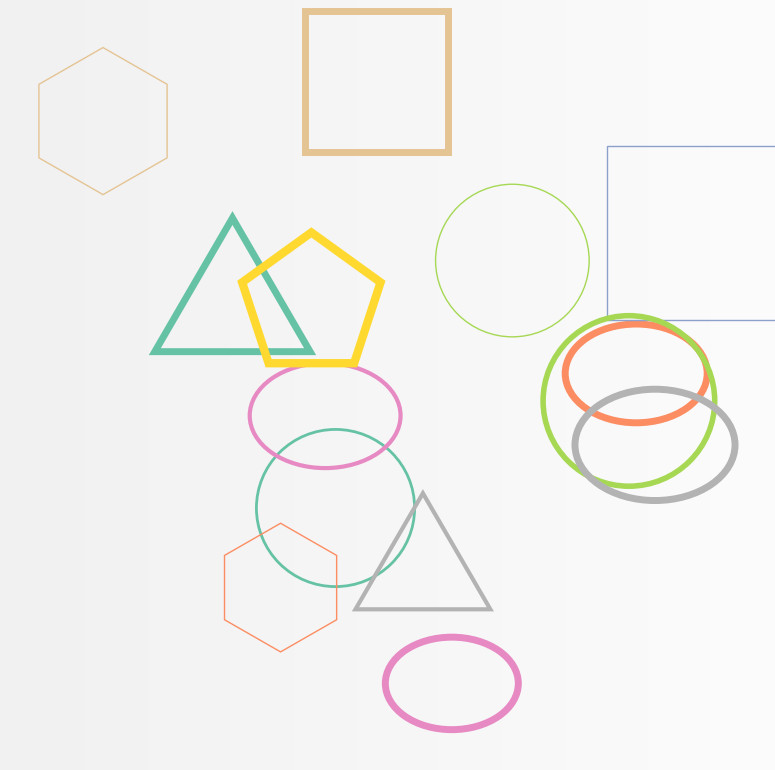[{"shape": "circle", "thickness": 1, "radius": 0.51, "center": [0.433, 0.34]}, {"shape": "triangle", "thickness": 2.5, "radius": 0.58, "center": [0.3, 0.601]}, {"shape": "hexagon", "thickness": 0.5, "radius": 0.42, "center": [0.362, 0.237]}, {"shape": "oval", "thickness": 2.5, "radius": 0.46, "center": [0.821, 0.515]}, {"shape": "square", "thickness": 0.5, "radius": 0.57, "center": [0.896, 0.697]}, {"shape": "oval", "thickness": 2.5, "radius": 0.43, "center": [0.583, 0.112]}, {"shape": "oval", "thickness": 1.5, "radius": 0.49, "center": [0.42, 0.46]}, {"shape": "circle", "thickness": 2, "radius": 0.55, "center": [0.811, 0.479]}, {"shape": "circle", "thickness": 0.5, "radius": 0.5, "center": [0.661, 0.662]}, {"shape": "pentagon", "thickness": 3, "radius": 0.47, "center": [0.402, 0.604]}, {"shape": "square", "thickness": 2.5, "radius": 0.46, "center": [0.486, 0.894]}, {"shape": "hexagon", "thickness": 0.5, "radius": 0.48, "center": [0.133, 0.843]}, {"shape": "triangle", "thickness": 1.5, "radius": 0.5, "center": [0.546, 0.259]}, {"shape": "oval", "thickness": 2.5, "radius": 0.52, "center": [0.845, 0.422]}]